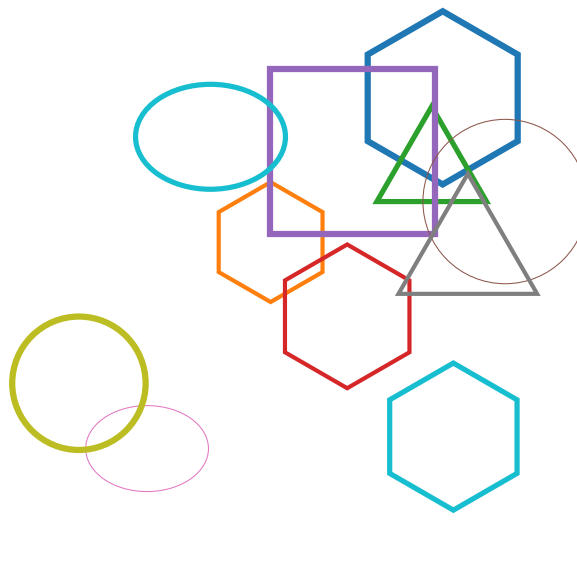[{"shape": "hexagon", "thickness": 3, "radius": 0.75, "center": [0.767, 0.83]}, {"shape": "hexagon", "thickness": 2, "radius": 0.52, "center": [0.469, 0.58]}, {"shape": "triangle", "thickness": 2.5, "radius": 0.55, "center": [0.748, 0.705]}, {"shape": "hexagon", "thickness": 2, "radius": 0.62, "center": [0.601, 0.451]}, {"shape": "square", "thickness": 3, "radius": 0.71, "center": [0.611, 0.737]}, {"shape": "circle", "thickness": 0.5, "radius": 0.71, "center": [0.875, 0.65]}, {"shape": "oval", "thickness": 0.5, "radius": 0.53, "center": [0.255, 0.222]}, {"shape": "triangle", "thickness": 2, "radius": 0.69, "center": [0.81, 0.56]}, {"shape": "circle", "thickness": 3, "radius": 0.58, "center": [0.137, 0.335]}, {"shape": "hexagon", "thickness": 2.5, "radius": 0.64, "center": [0.785, 0.243]}, {"shape": "oval", "thickness": 2.5, "radius": 0.65, "center": [0.365, 0.762]}]